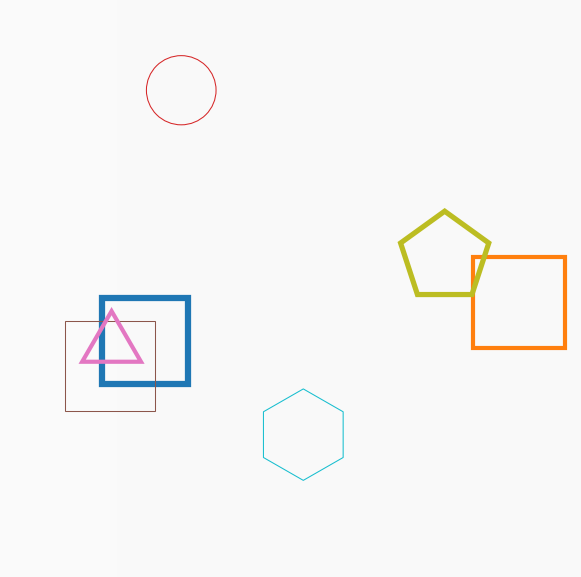[{"shape": "square", "thickness": 3, "radius": 0.37, "center": [0.249, 0.408]}, {"shape": "square", "thickness": 2, "radius": 0.39, "center": [0.893, 0.475]}, {"shape": "circle", "thickness": 0.5, "radius": 0.3, "center": [0.312, 0.843]}, {"shape": "square", "thickness": 0.5, "radius": 0.39, "center": [0.19, 0.365]}, {"shape": "triangle", "thickness": 2, "radius": 0.29, "center": [0.192, 0.402]}, {"shape": "pentagon", "thickness": 2.5, "radius": 0.4, "center": [0.765, 0.554]}, {"shape": "hexagon", "thickness": 0.5, "radius": 0.4, "center": [0.522, 0.247]}]